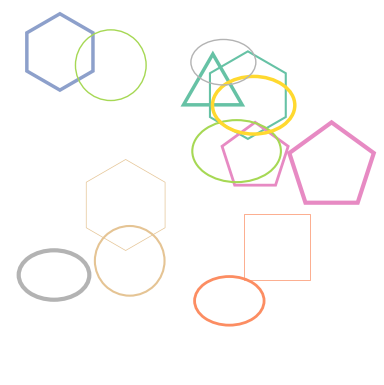[{"shape": "hexagon", "thickness": 1.5, "radius": 0.57, "center": [0.644, 0.753]}, {"shape": "triangle", "thickness": 2.5, "radius": 0.44, "center": [0.553, 0.772]}, {"shape": "oval", "thickness": 2, "radius": 0.45, "center": [0.596, 0.219]}, {"shape": "square", "thickness": 0.5, "radius": 0.42, "center": [0.72, 0.358]}, {"shape": "hexagon", "thickness": 2.5, "radius": 0.5, "center": [0.156, 0.865]}, {"shape": "pentagon", "thickness": 2, "radius": 0.45, "center": [0.663, 0.592]}, {"shape": "pentagon", "thickness": 3, "radius": 0.58, "center": [0.861, 0.567]}, {"shape": "oval", "thickness": 1.5, "radius": 0.58, "center": [0.615, 0.607]}, {"shape": "circle", "thickness": 1, "radius": 0.46, "center": [0.288, 0.831]}, {"shape": "oval", "thickness": 2.5, "radius": 0.53, "center": [0.659, 0.727]}, {"shape": "circle", "thickness": 1.5, "radius": 0.45, "center": [0.337, 0.323]}, {"shape": "hexagon", "thickness": 0.5, "radius": 0.59, "center": [0.326, 0.468]}, {"shape": "oval", "thickness": 3, "radius": 0.46, "center": [0.14, 0.286]}, {"shape": "oval", "thickness": 1, "radius": 0.42, "center": [0.58, 0.838]}]